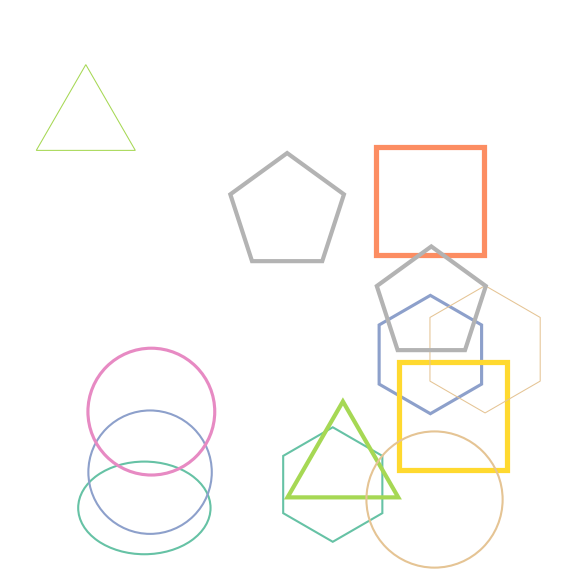[{"shape": "oval", "thickness": 1, "radius": 0.57, "center": [0.25, 0.12]}, {"shape": "hexagon", "thickness": 1, "radius": 0.5, "center": [0.576, 0.16]}, {"shape": "square", "thickness": 2.5, "radius": 0.47, "center": [0.745, 0.651]}, {"shape": "hexagon", "thickness": 1.5, "radius": 0.51, "center": [0.745, 0.385]}, {"shape": "circle", "thickness": 1, "radius": 0.53, "center": [0.26, 0.182]}, {"shape": "circle", "thickness": 1.5, "radius": 0.55, "center": [0.262, 0.286]}, {"shape": "triangle", "thickness": 2, "radius": 0.55, "center": [0.594, 0.193]}, {"shape": "triangle", "thickness": 0.5, "radius": 0.5, "center": [0.149, 0.788]}, {"shape": "square", "thickness": 2.5, "radius": 0.47, "center": [0.784, 0.279]}, {"shape": "circle", "thickness": 1, "radius": 0.59, "center": [0.752, 0.134]}, {"shape": "hexagon", "thickness": 0.5, "radius": 0.55, "center": [0.84, 0.394]}, {"shape": "pentagon", "thickness": 2, "radius": 0.5, "center": [0.747, 0.473]}, {"shape": "pentagon", "thickness": 2, "radius": 0.52, "center": [0.497, 0.631]}]